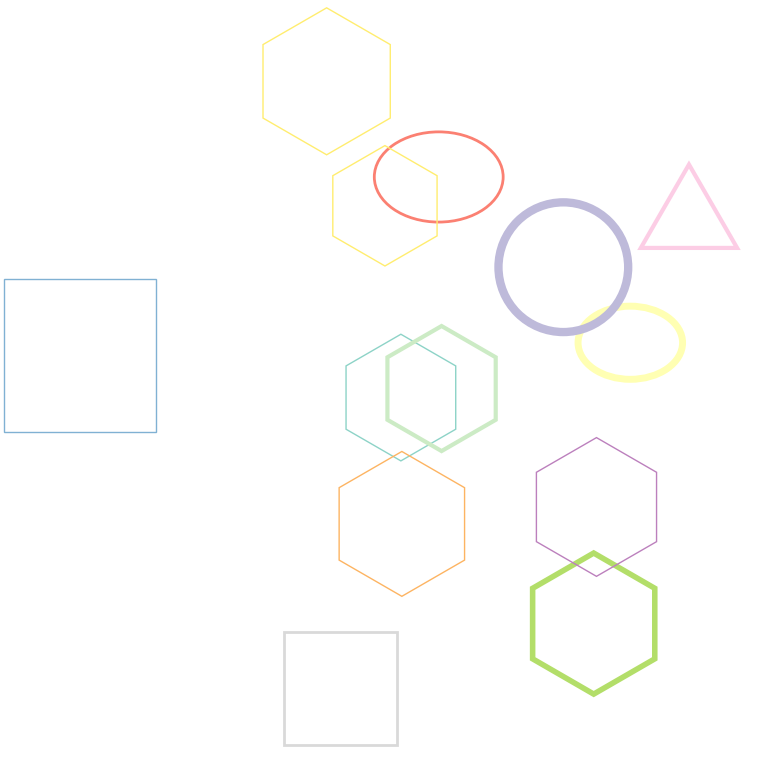[{"shape": "hexagon", "thickness": 0.5, "radius": 0.41, "center": [0.521, 0.484]}, {"shape": "oval", "thickness": 2.5, "radius": 0.34, "center": [0.819, 0.555]}, {"shape": "circle", "thickness": 3, "radius": 0.42, "center": [0.732, 0.653]}, {"shape": "oval", "thickness": 1, "radius": 0.42, "center": [0.57, 0.77]}, {"shape": "square", "thickness": 0.5, "radius": 0.5, "center": [0.104, 0.538]}, {"shape": "hexagon", "thickness": 0.5, "radius": 0.47, "center": [0.522, 0.32]}, {"shape": "hexagon", "thickness": 2, "radius": 0.46, "center": [0.771, 0.19]}, {"shape": "triangle", "thickness": 1.5, "radius": 0.36, "center": [0.895, 0.714]}, {"shape": "square", "thickness": 1, "radius": 0.37, "center": [0.442, 0.106]}, {"shape": "hexagon", "thickness": 0.5, "radius": 0.45, "center": [0.775, 0.342]}, {"shape": "hexagon", "thickness": 1.5, "radius": 0.41, "center": [0.573, 0.495]}, {"shape": "hexagon", "thickness": 0.5, "radius": 0.39, "center": [0.5, 0.733]}, {"shape": "hexagon", "thickness": 0.5, "radius": 0.48, "center": [0.424, 0.894]}]